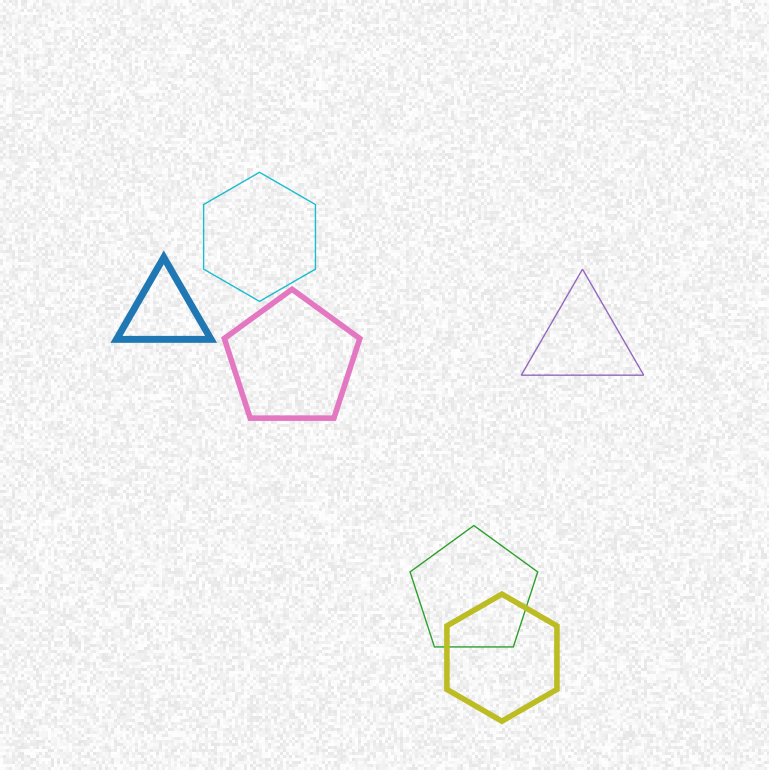[{"shape": "triangle", "thickness": 2.5, "radius": 0.35, "center": [0.213, 0.595]}, {"shape": "pentagon", "thickness": 0.5, "radius": 0.44, "center": [0.615, 0.23]}, {"shape": "triangle", "thickness": 0.5, "radius": 0.46, "center": [0.757, 0.559]}, {"shape": "pentagon", "thickness": 2, "radius": 0.46, "center": [0.379, 0.532]}, {"shape": "hexagon", "thickness": 2, "radius": 0.41, "center": [0.652, 0.146]}, {"shape": "hexagon", "thickness": 0.5, "radius": 0.42, "center": [0.337, 0.692]}]